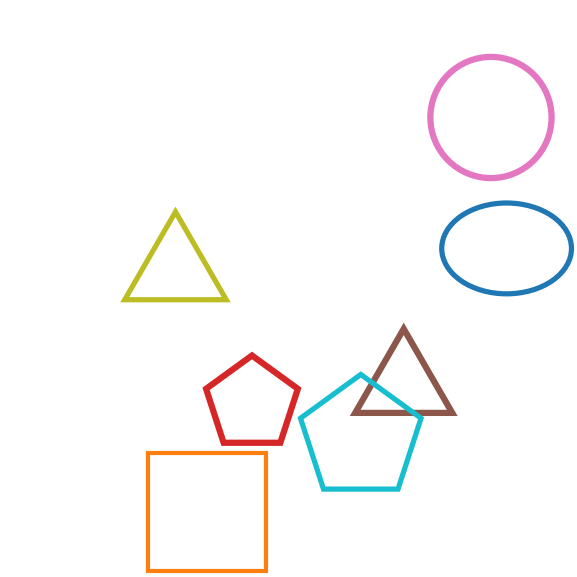[{"shape": "oval", "thickness": 2.5, "radius": 0.56, "center": [0.877, 0.569]}, {"shape": "square", "thickness": 2, "radius": 0.51, "center": [0.358, 0.112]}, {"shape": "pentagon", "thickness": 3, "radius": 0.42, "center": [0.436, 0.3]}, {"shape": "triangle", "thickness": 3, "radius": 0.49, "center": [0.699, 0.333]}, {"shape": "circle", "thickness": 3, "radius": 0.52, "center": [0.85, 0.796]}, {"shape": "triangle", "thickness": 2.5, "radius": 0.51, "center": [0.304, 0.531]}, {"shape": "pentagon", "thickness": 2.5, "radius": 0.55, "center": [0.625, 0.241]}]